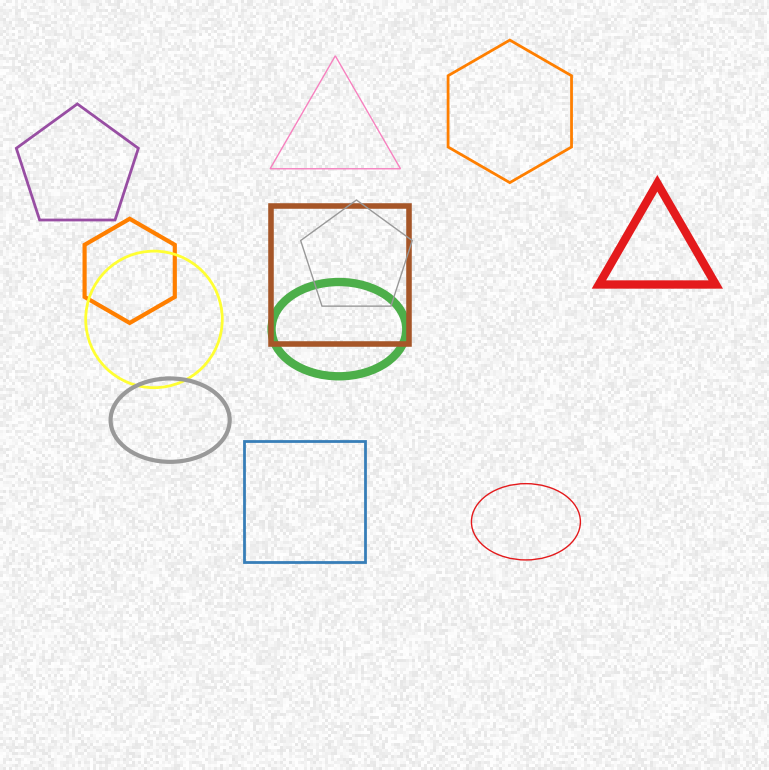[{"shape": "oval", "thickness": 0.5, "radius": 0.35, "center": [0.683, 0.322]}, {"shape": "triangle", "thickness": 3, "radius": 0.44, "center": [0.854, 0.674]}, {"shape": "square", "thickness": 1, "radius": 0.39, "center": [0.395, 0.348]}, {"shape": "oval", "thickness": 3, "radius": 0.44, "center": [0.44, 0.573]}, {"shape": "pentagon", "thickness": 1, "radius": 0.42, "center": [0.1, 0.782]}, {"shape": "hexagon", "thickness": 1, "radius": 0.46, "center": [0.662, 0.855]}, {"shape": "hexagon", "thickness": 1.5, "radius": 0.34, "center": [0.168, 0.648]}, {"shape": "circle", "thickness": 1, "radius": 0.44, "center": [0.2, 0.585]}, {"shape": "square", "thickness": 2, "radius": 0.45, "center": [0.442, 0.643]}, {"shape": "triangle", "thickness": 0.5, "radius": 0.49, "center": [0.435, 0.83]}, {"shape": "oval", "thickness": 1.5, "radius": 0.39, "center": [0.221, 0.454]}, {"shape": "pentagon", "thickness": 0.5, "radius": 0.38, "center": [0.463, 0.664]}]